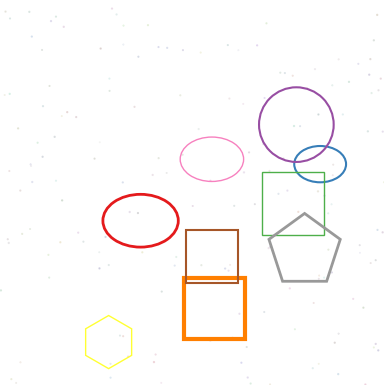[{"shape": "oval", "thickness": 2, "radius": 0.49, "center": [0.365, 0.427]}, {"shape": "oval", "thickness": 1.5, "radius": 0.34, "center": [0.832, 0.574]}, {"shape": "square", "thickness": 1, "radius": 0.41, "center": [0.761, 0.471]}, {"shape": "circle", "thickness": 1.5, "radius": 0.48, "center": [0.77, 0.676]}, {"shape": "square", "thickness": 3, "radius": 0.4, "center": [0.557, 0.199]}, {"shape": "hexagon", "thickness": 1, "radius": 0.34, "center": [0.282, 0.111]}, {"shape": "square", "thickness": 1.5, "radius": 0.34, "center": [0.551, 0.335]}, {"shape": "oval", "thickness": 1, "radius": 0.41, "center": [0.55, 0.586]}, {"shape": "pentagon", "thickness": 2, "radius": 0.49, "center": [0.791, 0.348]}]